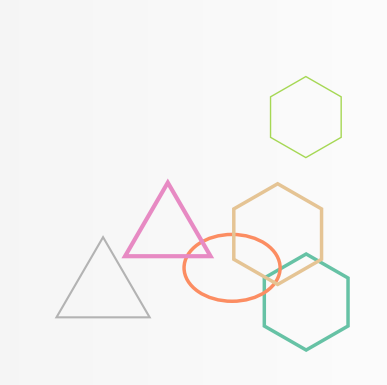[{"shape": "hexagon", "thickness": 2.5, "radius": 0.62, "center": [0.79, 0.216]}, {"shape": "oval", "thickness": 2.5, "radius": 0.62, "center": [0.599, 0.304]}, {"shape": "triangle", "thickness": 3, "radius": 0.64, "center": [0.433, 0.398]}, {"shape": "hexagon", "thickness": 1, "radius": 0.53, "center": [0.789, 0.696]}, {"shape": "hexagon", "thickness": 2.5, "radius": 0.65, "center": [0.717, 0.392]}, {"shape": "triangle", "thickness": 1.5, "radius": 0.69, "center": [0.266, 0.245]}]